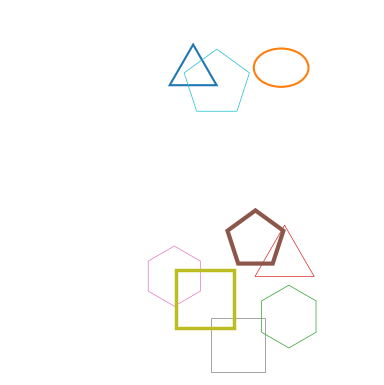[{"shape": "triangle", "thickness": 1.5, "radius": 0.35, "center": [0.502, 0.814]}, {"shape": "oval", "thickness": 1.5, "radius": 0.36, "center": [0.73, 0.824]}, {"shape": "hexagon", "thickness": 0.5, "radius": 0.41, "center": [0.75, 0.178]}, {"shape": "triangle", "thickness": 0.5, "radius": 0.44, "center": [0.739, 0.326]}, {"shape": "pentagon", "thickness": 3, "radius": 0.38, "center": [0.663, 0.377]}, {"shape": "hexagon", "thickness": 0.5, "radius": 0.39, "center": [0.453, 0.283]}, {"shape": "square", "thickness": 0.5, "radius": 0.35, "center": [0.618, 0.103]}, {"shape": "square", "thickness": 2.5, "radius": 0.38, "center": [0.532, 0.224]}, {"shape": "pentagon", "thickness": 0.5, "radius": 0.45, "center": [0.563, 0.783]}]